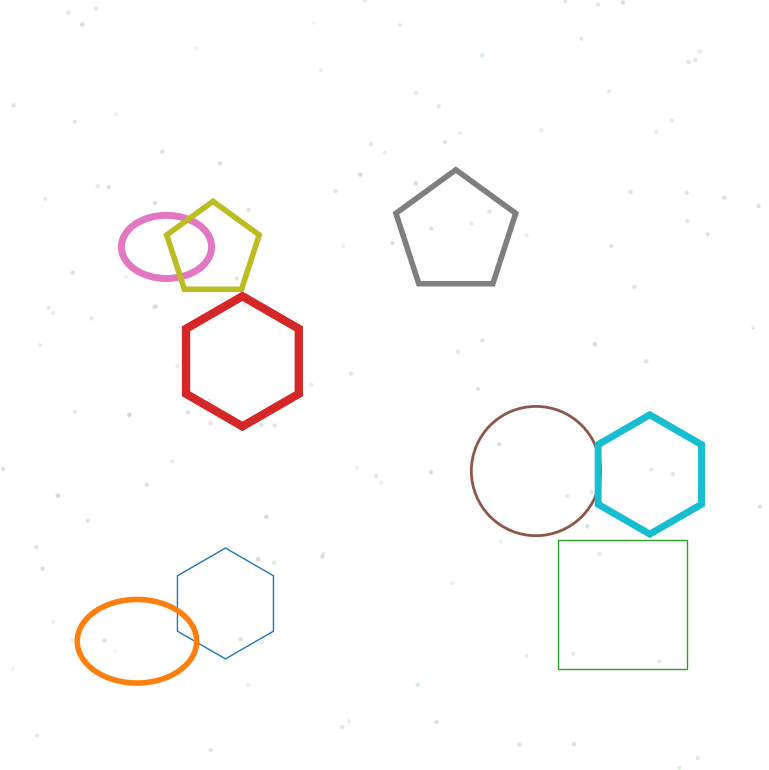[{"shape": "hexagon", "thickness": 0.5, "radius": 0.36, "center": [0.293, 0.216]}, {"shape": "oval", "thickness": 2, "radius": 0.39, "center": [0.178, 0.167]}, {"shape": "square", "thickness": 0.5, "radius": 0.42, "center": [0.808, 0.215]}, {"shape": "hexagon", "thickness": 3, "radius": 0.42, "center": [0.315, 0.531]}, {"shape": "circle", "thickness": 1, "radius": 0.42, "center": [0.696, 0.388]}, {"shape": "oval", "thickness": 2.5, "radius": 0.29, "center": [0.216, 0.679]}, {"shape": "pentagon", "thickness": 2, "radius": 0.41, "center": [0.592, 0.698]}, {"shape": "pentagon", "thickness": 2, "radius": 0.32, "center": [0.277, 0.675]}, {"shape": "hexagon", "thickness": 2.5, "radius": 0.39, "center": [0.844, 0.384]}]